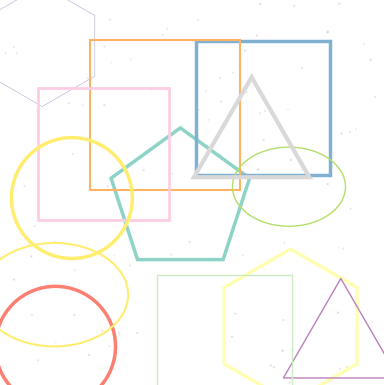[{"shape": "pentagon", "thickness": 2.5, "radius": 0.95, "center": [0.468, 0.479]}, {"shape": "hexagon", "thickness": 2.5, "radius": 0.99, "center": [0.755, 0.154]}, {"shape": "hexagon", "thickness": 0.5, "radius": 0.79, "center": [0.11, 0.881]}, {"shape": "circle", "thickness": 2.5, "radius": 0.78, "center": [0.144, 0.1]}, {"shape": "square", "thickness": 2.5, "radius": 0.87, "center": [0.684, 0.72]}, {"shape": "square", "thickness": 1.5, "radius": 0.97, "center": [0.428, 0.701]}, {"shape": "oval", "thickness": 1, "radius": 0.73, "center": [0.751, 0.515]}, {"shape": "square", "thickness": 2, "radius": 0.85, "center": [0.269, 0.599]}, {"shape": "triangle", "thickness": 3, "radius": 0.87, "center": [0.654, 0.626]}, {"shape": "triangle", "thickness": 1, "radius": 0.86, "center": [0.885, 0.104]}, {"shape": "square", "thickness": 1, "radius": 0.88, "center": [0.584, 0.11]}, {"shape": "circle", "thickness": 2.5, "radius": 0.78, "center": [0.187, 0.486]}, {"shape": "oval", "thickness": 1.5, "radius": 0.96, "center": [0.141, 0.235]}]